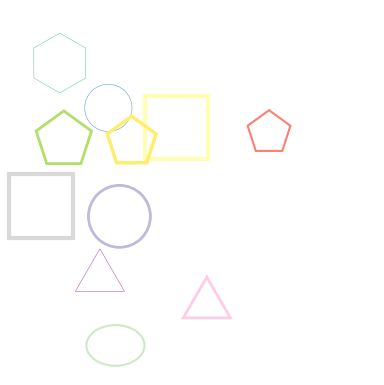[{"shape": "hexagon", "thickness": 0.5, "radius": 0.39, "center": [0.155, 0.836]}, {"shape": "square", "thickness": 3, "radius": 0.41, "center": [0.458, 0.668]}, {"shape": "circle", "thickness": 2, "radius": 0.4, "center": [0.31, 0.438]}, {"shape": "pentagon", "thickness": 1.5, "radius": 0.29, "center": [0.699, 0.655]}, {"shape": "circle", "thickness": 0.5, "radius": 0.31, "center": [0.281, 0.72]}, {"shape": "pentagon", "thickness": 2, "radius": 0.38, "center": [0.166, 0.636]}, {"shape": "triangle", "thickness": 2, "radius": 0.35, "center": [0.537, 0.21]}, {"shape": "square", "thickness": 3, "radius": 0.42, "center": [0.106, 0.464]}, {"shape": "triangle", "thickness": 0.5, "radius": 0.37, "center": [0.259, 0.28]}, {"shape": "oval", "thickness": 1.5, "radius": 0.38, "center": [0.3, 0.103]}, {"shape": "pentagon", "thickness": 2.5, "radius": 0.33, "center": [0.342, 0.631]}]